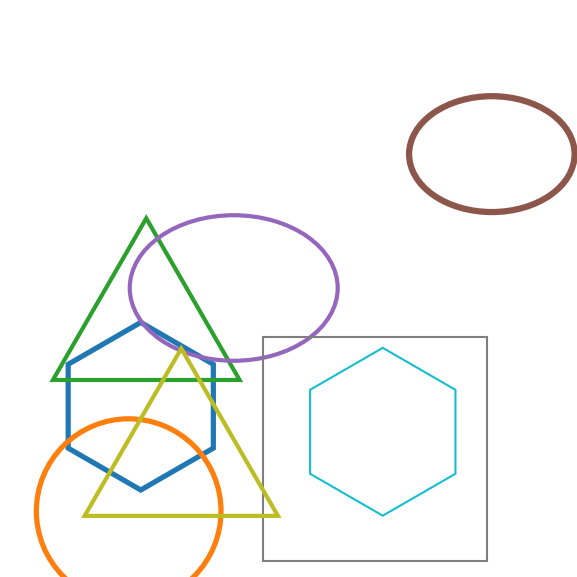[{"shape": "hexagon", "thickness": 2.5, "radius": 0.73, "center": [0.244, 0.296]}, {"shape": "circle", "thickness": 2.5, "radius": 0.8, "center": [0.223, 0.114]}, {"shape": "triangle", "thickness": 2, "radius": 0.93, "center": [0.253, 0.434]}, {"shape": "oval", "thickness": 2, "radius": 0.9, "center": [0.405, 0.5]}, {"shape": "oval", "thickness": 3, "radius": 0.72, "center": [0.852, 0.732]}, {"shape": "square", "thickness": 1, "radius": 0.97, "center": [0.649, 0.221]}, {"shape": "triangle", "thickness": 2, "radius": 0.97, "center": [0.314, 0.202]}, {"shape": "hexagon", "thickness": 1, "radius": 0.73, "center": [0.663, 0.251]}]